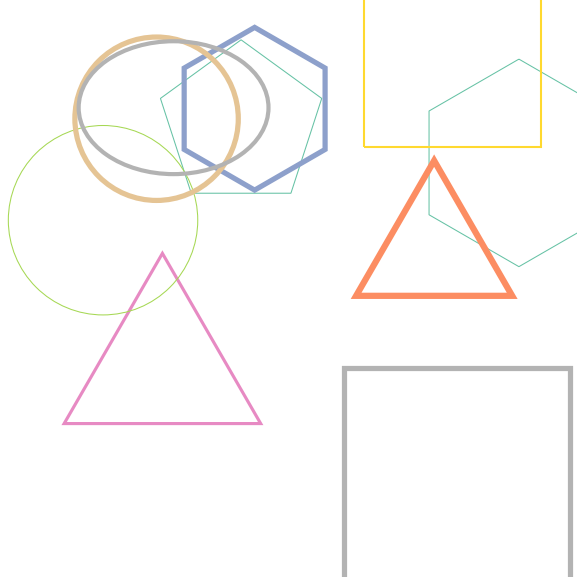[{"shape": "hexagon", "thickness": 0.5, "radius": 0.9, "center": [0.899, 0.717]}, {"shape": "pentagon", "thickness": 0.5, "radius": 0.73, "center": [0.417, 0.783]}, {"shape": "triangle", "thickness": 3, "radius": 0.78, "center": [0.752, 0.565]}, {"shape": "hexagon", "thickness": 2.5, "radius": 0.7, "center": [0.441, 0.811]}, {"shape": "triangle", "thickness": 1.5, "radius": 0.98, "center": [0.281, 0.364]}, {"shape": "circle", "thickness": 0.5, "radius": 0.82, "center": [0.178, 0.618]}, {"shape": "square", "thickness": 1, "radius": 0.77, "center": [0.783, 0.897]}, {"shape": "circle", "thickness": 2.5, "radius": 0.71, "center": [0.271, 0.794]}, {"shape": "oval", "thickness": 2, "radius": 0.82, "center": [0.301, 0.813]}, {"shape": "square", "thickness": 2.5, "radius": 0.98, "center": [0.791, 0.166]}]